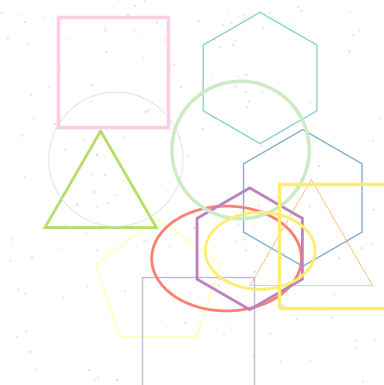[{"shape": "hexagon", "thickness": 1, "radius": 0.85, "center": [0.675, 0.798]}, {"shape": "pentagon", "thickness": 1, "radius": 0.85, "center": [0.411, 0.262]}, {"shape": "square", "thickness": 1, "radius": 0.72, "center": [0.515, 0.135]}, {"shape": "oval", "thickness": 2, "radius": 0.97, "center": [0.588, 0.329]}, {"shape": "hexagon", "thickness": 1, "radius": 0.89, "center": [0.786, 0.486]}, {"shape": "triangle", "thickness": 0.5, "radius": 0.92, "center": [0.809, 0.35]}, {"shape": "triangle", "thickness": 2, "radius": 0.84, "center": [0.261, 0.493]}, {"shape": "square", "thickness": 2.5, "radius": 0.71, "center": [0.293, 0.813]}, {"shape": "circle", "thickness": 0.5, "radius": 0.87, "center": [0.301, 0.586]}, {"shape": "hexagon", "thickness": 2, "radius": 0.79, "center": [0.649, 0.354]}, {"shape": "circle", "thickness": 2.5, "radius": 0.89, "center": [0.625, 0.61]}, {"shape": "oval", "thickness": 2, "radius": 0.71, "center": [0.676, 0.348]}, {"shape": "square", "thickness": 2.5, "radius": 0.8, "center": [0.886, 0.361]}]